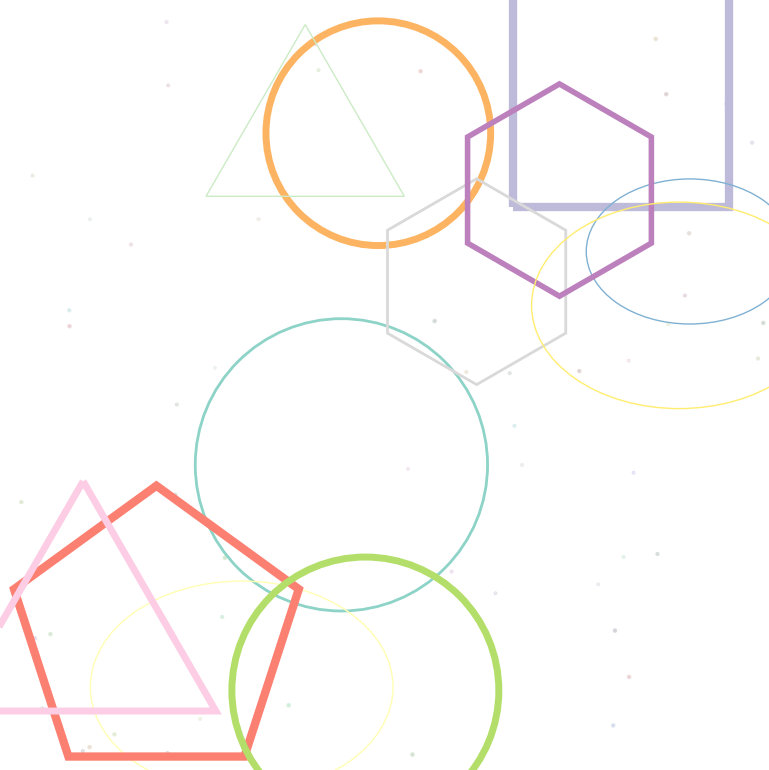[{"shape": "circle", "thickness": 1, "radius": 0.95, "center": [0.443, 0.396]}, {"shape": "oval", "thickness": 0.5, "radius": 0.98, "center": [0.314, 0.108]}, {"shape": "square", "thickness": 3, "radius": 0.7, "center": [0.807, 0.872]}, {"shape": "pentagon", "thickness": 3, "radius": 0.97, "center": [0.203, 0.175]}, {"shape": "oval", "thickness": 0.5, "radius": 0.67, "center": [0.896, 0.673]}, {"shape": "circle", "thickness": 2.5, "radius": 0.73, "center": [0.491, 0.827]}, {"shape": "circle", "thickness": 2.5, "radius": 0.87, "center": [0.474, 0.103]}, {"shape": "triangle", "thickness": 2.5, "radius": 0.99, "center": [0.108, 0.176]}, {"shape": "hexagon", "thickness": 1, "radius": 0.67, "center": [0.619, 0.634]}, {"shape": "hexagon", "thickness": 2, "radius": 0.69, "center": [0.727, 0.753]}, {"shape": "triangle", "thickness": 0.5, "radius": 0.74, "center": [0.396, 0.819]}, {"shape": "oval", "thickness": 0.5, "radius": 0.96, "center": [0.882, 0.603]}]